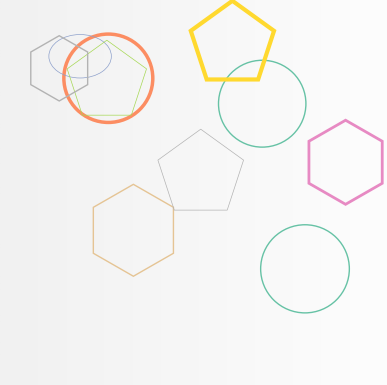[{"shape": "circle", "thickness": 1, "radius": 0.57, "center": [0.787, 0.302]}, {"shape": "circle", "thickness": 1, "radius": 0.56, "center": [0.677, 0.731]}, {"shape": "circle", "thickness": 2.5, "radius": 0.57, "center": [0.28, 0.797]}, {"shape": "oval", "thickness": 0.5, "radius": 0.4, "center": [0.207, 0.854]}, {"shape": "hexagon", "thickness": 2, "radius": 0.55, "center": [0.892, 0.579]}, {"shape": "pentagon", "thickness": 0.5, "radius": 0.54, "center": [0.276, 0.788]}, {"shape": "pentagon", "thickness": 3, "radius": 0.56, "center": [0.6, 0.885]}, {"shape": "hexagon", "thickness": 1, "radius": 0.6, "center": [0.344, 0.402]}, {"shape": "hexagon", "thickness": 1, "radius": 0.42, "center": [0.153, 0.823]}, {"shape": "pentagon", "thickness": 0.5, "radius": 0.58, "center": [0.518, 0.548]}]